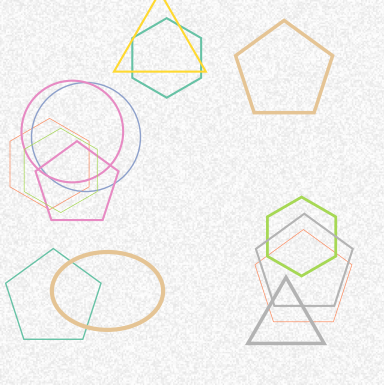[{"shape": "hexagon", "thickness": 1.5, "radius": 0.52, "center": [0.433, 0.85]}, {"shape": "pentagon", "thickness": 1, "radius": 0.65, "center": [0.138, 0.224]}, {"shape": "pentagon", "thickness": 0.5, "radius": 0.66, "center": [0.788, 0.271]}, {"shape": "hexagon", "thickness": 0.5, "radius": 0.59, "center": [0.129, 0.574]}, {"shape": "circle", "thickness": 1, "radius": 0.71, "center": [0.223, 0.644]}, {"shape": "pentagon", "thickness": 1.5, "radius": 0.57, "center": [0.2, 0.52]}, {"shape": "circle", "thickness": 1.5, "radius": 0.66, "center": [0.188, 0.658]}, {"shape": "hexagon", "thickness": 2, "radius": 0.51, "center": [0.783, 0.386]}, {"shape": "hexagon", "thickness": 0.5, "radius": 0.55, "center": [0.158, 0.557]}, {"shape": "triangle", "thickness": 1.5, "radius": 0.69, "center": [0.415, 0.883]}, {"shape": "pentagon", "thickness": 2.5, "radius": 0.66, "center": [0.738, 0.815]}, {"shape": "oval", "thickness": 3, "radius": 0.72, "center": [0.279, 0.244]}, {"shape": "pentagon", "thickness": 1.5, "radius": 0.66, "center": [0.79, 0.313]}, {"shape": "triangle", "thickness": 2.5, "radius": 0.57, "center": [0.743, 0.165]}]